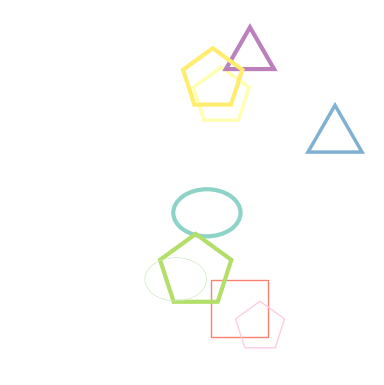[{"shape": "oval", "thickness": 3, "radius": 0.44, "center": [0.537, 0.447]}, {"shape": "pentagon", "thickness": 2.5, "radius": 0.38, "center": [0.575, 0.749]}, {"shape": "square", "thickness": 1, "radius": 0.37, "center": [0.623, 0.199]}, {"shape": "triangle", "thickness": 2.5, "radius": 0.41, "center": [0.87, 0.646]}, {"shape": "pentagon", "thickness": 3, "radius": 0.49, "center": [0.508, 0.295]}, {"shape": "pentagon", "thickness": 1, "radius": 0.33, "center": [0.675, 0.151]}, {"shape": "triangle", "thickness": 3, "radius": 0.36, "center": [0.649, 0.857]}, {"shape": "oval", "thickness": 0.5, "radius": 0.4, "center": [0.456, 0.275]}, {"shape": "pentagon", "thickness": 3, "radius": 0.4, "center": [0.552, 0.794]}]